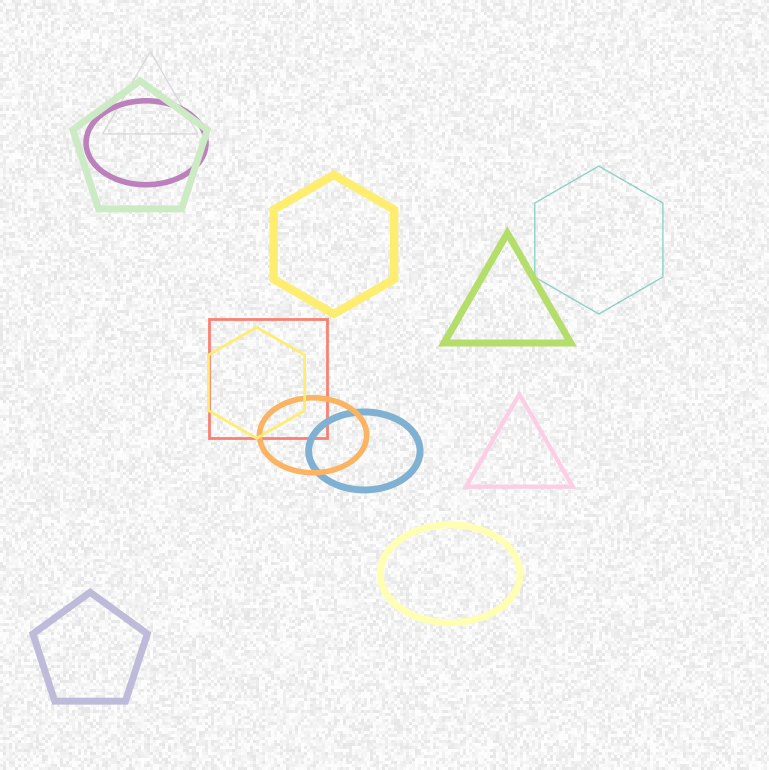[{"shape": "hexagon", "thickness": 0.5, "radius": 0.48, "center": [0.778, 0.688]}, {"shape": "oval", "thickness": 2.5, "radius": 0.45, "center": [0.585, 0.255]}, {"shape": "pentagon", "thickness": 2.5, "radius": 0.39, "center": [0.117, 0.153]}, {"shape": "square", "thickness": 1, "radius": 0.38, "center": [0.348, 0.508]}, {"shape": "oval", "thickness": 2.5, "radius": 0.36, "center": [0.473, 0.414]}, {"shape": "oval", "thickness": 2, "radius": 0.35, "center": [0.407, 0.435]}, {"shape": "triangle", "thickness": 2.5, "radius": 0.48, "center": [0.659, 0.602]}, {"shape": "triangle", "thickness": 1.5, "radius": 0.4, "center": [0.675, 0.408]}, {"shape": "triangle", "thickness": 0.5, "radius": 0.36, "center": [0.195, 0.862]}, {"shape": "oval", "thickness": 2, "radius": 0.39, "center": [0.19, 0.815]}, {"shape": "pentagon", "thickness": 2.5, "radius": 0.46, "center": [0.182, 0.803]}, {"shape": "hexagon", "thickness": 1, "radius": 0.36, "center": [0.333, 0.503]}, {"shape": "hexagon", "thickness": 3, "radius": 0.45, "center": [0.434, 0.683]}]